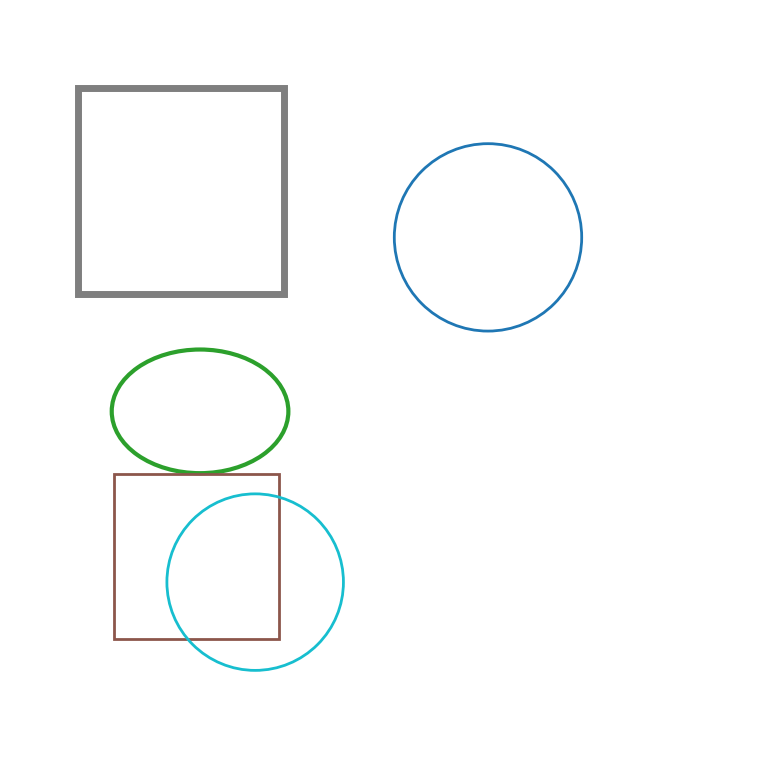[{"shape": "circle", "thickness": 1, "radius": 0.61, "center": [0.634, 0.692]}, {"shape": "oval", "thickness": 1.5, "radius": 0.57, "center": [0.26, 0.466]}, {"shape": "square", "thickness": 1, "radius": 0.54, "center": [0.255, 0.277]}, {"shape": "square", "thickness": 2.5, "radius": 0.67, "center": [0.235, 0.751]}, {"shape": "circle", "thickness": 1, "radius": 0.57, "center": [0.331, 0.244]}]